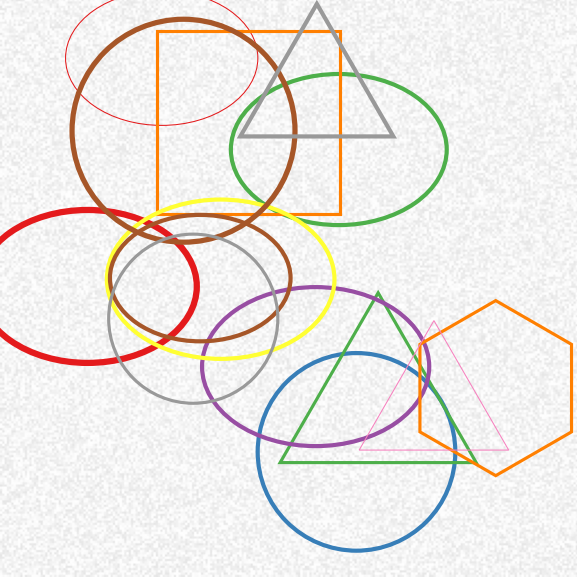[{"shape": "oval", "thickness": 0.5, "radius": 0.83, "center": [0.28, 0.899]}, {"shape": "oval", "thickness": 3, "radius": 0.95, "center": [0.152, 0.503]}, {"shape": "circle", "thickness": 2, "radius": 0.86, "center": [0.617, 0.217]}, {"shape": "triangle", "thickness": 1.5, "radius": 0.98, "center": [0.655, 0.296]}, {"shape": "oval", "thickness": 2, "radius": 0.93, "center": [0.587, 0.74]}, {"shape": "oval", "thickness": 2, "radius": 0.98, "center": [0.547, 0.364]}, {"shape": "square", "thickness": 1.5, "radius": 0.79, "center": [0.43, 0.786]}, {"shape": "hexagon", "thickness": 1.5, "radius": 0.76, "center": [0.858, 0.327]}, {"shape": "oval", "thickness": 2, "radius": 0.99, "center": [0.382, 0.516]}, {"shape": "circle", "thickness": 2.5, "radius": 0.97, "center": [0.318, 0.773]}, {"shape": "oval", "thickness": 2, "radius": 0.78, "center": [0.347, 0.518]}, {"shape": "triangle", "thickness": 0.5, "radius": 0.75, "center": [0.751, 0.295]}, {"shape": "triangle", "thickness": 2, "radius": 0.77, "center": [0.549, 0.839]}, {"shape": "circle", "thickness": 1.5, "radius": 0.73, "center": [0.335, 0.447]}]